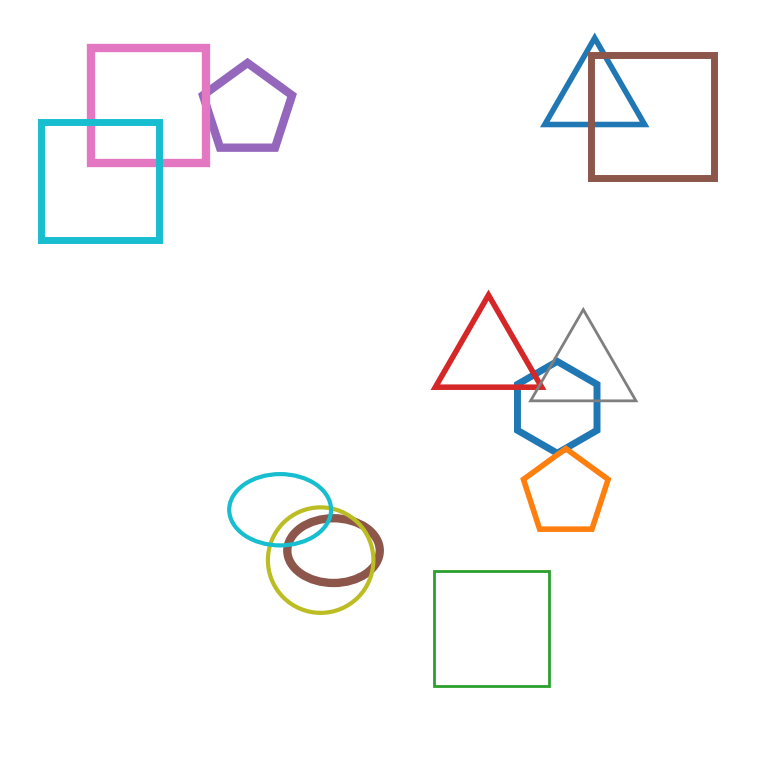[{"shape": "hexagon", "thickness": 2.5, "radius": 0.3, "center": [0.724, 0.471]}, {"shape": "triangle", "thickness": 2, "radius": 0.37, "center": [0.772, 0.876]}, {"shape": "pentagon", "thickness": 2, "radius": 0.29, "center": [0.735, 0.36]}, {"shape": "square", "thickness": 1, "radius": 0.37, "center": [0.638, 0.184]}, {"shape": "triangle", "thickness": 2, "radius": 0.4, "center": [0.634, 0.537]}, {"shape": "pentagon", "thickness": 3, "radius": 0.3, "center": [0.321, 0.857]}, {"shape": "oval", "thickness": 3, "radius": 0.3, "center": [0.433, 0.285]}, {"shape": "square", "thickness": 2.5, "radius": 0.4, "center": [0.848, 0.849]}, {"shape": "square", "thickness": 3, "radius": 0.37, "center": [0.193, 0.863]}, {"shape": "triangle", "thickness": 1, "radius": 0.39, "center": [0.758, 0.519]}, {"shape": "circle", "thickness": 1.5, "radius": 0.34, "center": [0.416, 0.273]}, {"shape": "oval", "thickness": 1.5, "radius": 0.33, "center": [0.364, 0.338]}, {"shape": "square", "thickness": 2.5, "radius": 0.38, "center": [0.13, 0.765]}]